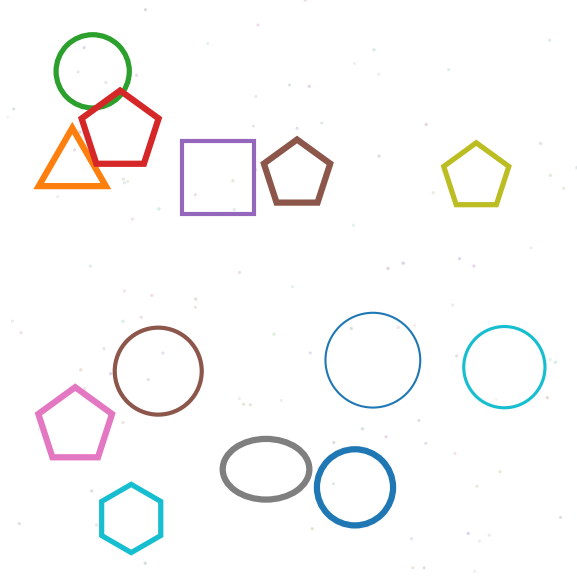[{"shape": "circle", "thickness": 3, "radius": 0.33, "center": [0.615, 0.155]}, {"shape": "circle", "thickness": 1, "radius": 0.41, "center": [0.646, 0.375]}, {"shape": "triangle", "thickness": 3, "radius": 0.34, "center": [0.125, 0.71]}, {"shape": "circle", "thickness": 2.5, "radius": 0.32, "center": [0.161, 0.876]}, {"shape": "pentagon", "thickness": 3, "radius": 0.35, "center": [0.208, 0.772]}, {"shape": "square", "thickness": 2, "radius": 0.31, "center": [0.378, 0.691]}, {"shape": "circle", "thickness": 2, "radius": 0.38, "center": [0.274, 0.356]}, {"shape": "pentagon", "thickness": 3, "radius": 0.3, "center": [0.514, 0.697]}, {"shape": "pentagon", "thickness": 3, "radius": 0.34, "center": [0.13, 0.262]}, {"shape": "oval", "thickness": 3, "radius": 0.38, "center": [0.461, 0.187]}, {"shape": "pentagon", "thickness": 2.5, "radius": 0.3, "center": [0.825, 0.693]}, {"shape": "circle", "thickness": 1.5, "radius": 0.35, "center": [0.873, 0.363]}, {"shape": "hexagon", "thickness": 2.5, "radius": 0.3, "center": [0.227, 0.101]}]